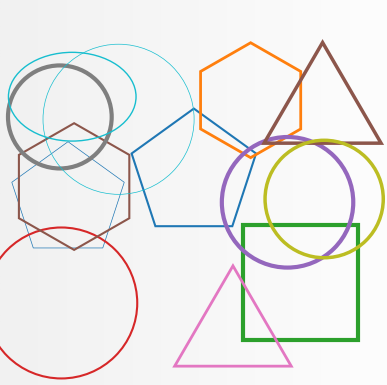[{"shape": "pentagon", "thickness": 0.5, "radius": 0.76, "center": [0.176, 0.479]}, {"shape": "pentagon", "thickness": 1.5, "radius": 0.84, "center": [0.5, 0.549]}, {"shape": "hexagon", "thickness": 2, "radius": 0.75, "center": [0.647, 0.74]}, {"shape": "square", "thickness": 3, "radius": 0.75, "center": [0.776, 0.267]}, {"shape": "circle", "thickness": 1.5, "radius": 0.98, "center": [0.158, 0.213]}, {"shape": "circle", "thickness": 3, "radius": 0.85, "center": [0.742, 0.475]}, {"shape": "hexagon", "thickness": 1.5, "radius": 0.82, "center": [0.191, 0.515]}, {"shape": "triangle", "thickness": 2.5, "radius": 0.87, "center": [0.832, 0.715]}, {"shape": "triangle", "thickness": 2, "radius": 0.87, "center": [0.601, 0.136]}, {"shape": "circle", "thickness": 3, "radius": 0.67, "center": [0.154, 0.696]}, {"shape": "circle", "thickness": 2.5, "radius": 0.76, "center": [0.837, 0.483]}, {"shape": "oval", "thickness": 1, "radius": 0.82, "center": [0.186, 0.749]}, {"shape": "circle", "thickness": 0.5, "radius": 0.97, "center": [0.306, 0.69]}]